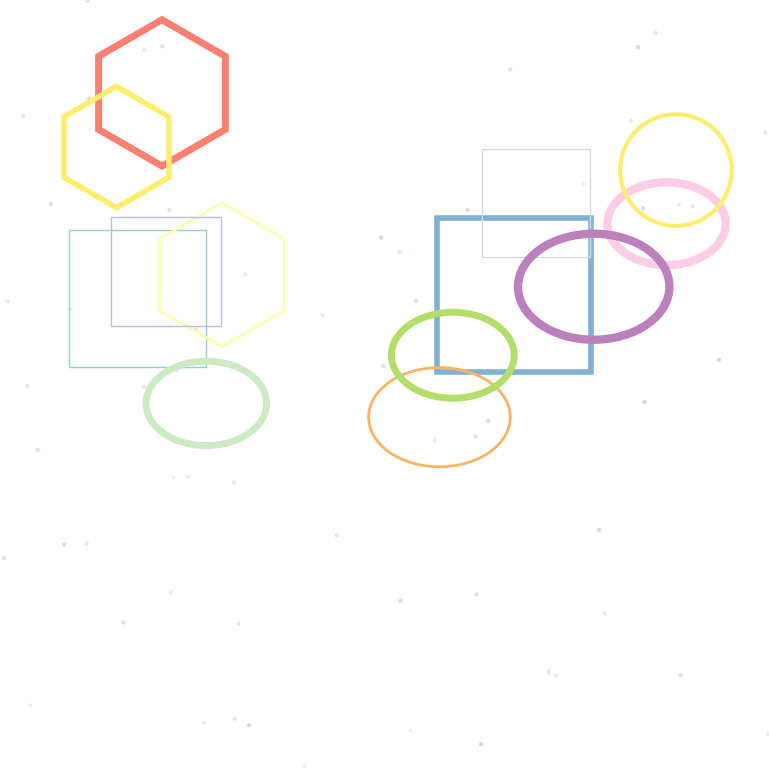[{"shape": "square", "thickness": 0.5, "radius": 0.45, "center": [0.178, 0.612]}, {"shape": "hexagon", "thickness": 1, "radius": 0.47, "center": [0.288, 0.643]}, {"shape": "square", "thickness": 0.5, "radius": 0.36, "center": [0.216, 0.647]}, {"shape": "hexagon", "thickness": 2.5, "radius": 0.48, "center": [0.21, 0.879]}, {"shape": "square", "thickness": 2, "radius": 0.5, "center": [0.667, 0.617]}, {"shape": "oval", "thickness": 1, "radius": 0.46, "center": [0.571, 0.458]}, {"shape": "oval", "thickness": 2.5, "radius": 0.4, "center": [0.588, 0.539]}, {"shape": "oval", "thickness": 3, "radius": 0.38, "center": [0.866, 0.71]}, {"shape": "square", "thickness": 0.5, "radius": 0.35, "center": [0.697, 0.736]}, {"shape": "oval", "thickness": 3, "radius": 0.49, "center": [0.771, 0.628]}, {"shape": "oval", "thickness": 2.5, "radius": 0.39, "center": [0.268, 0.476]}, {"shape": "hexagon", "thickness": 2, "radius": 0.39, "center": [0.151, 0.809]}, {"shape": "circle", "thickness": 1.5, "radius": 0.36, "center": [0.878, 0.779]}]